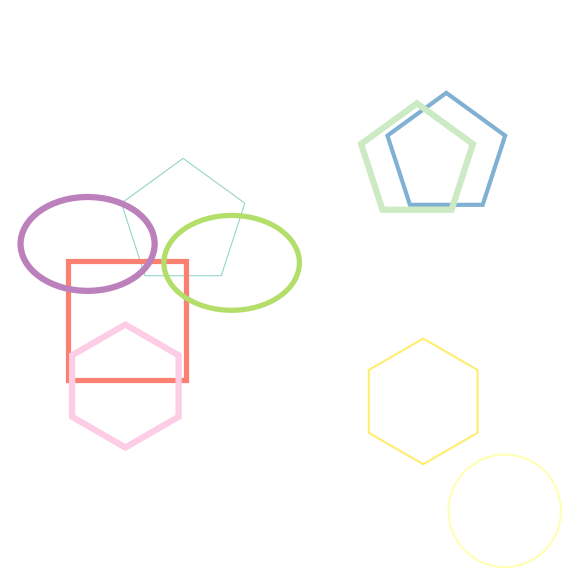[{"shape": "pentagon", "thickness": 0.5, "radius": 0.56, "center": [0.317, 0.613]}, {"shape": "circle", "thickness": 1, "radius": 0.49, "center": [0.874, 0.115]}, {"shape": "square", "thickness": 2.5, "radius": 0.51, "center": [0.22, 0.444]}, {"shape": "pentagon", "thickness": 2, "radius": 0.54, "center": [0.773, 0.731]}, {"shape": "oval", "thickness": 2.5, "radius": 0.59, "center": [0.401, 0.544]}, {"shape": "hexagon", "thickness": 3, "radius": 0.53, "center": [0.217, 0.331]}, {"shape": "oval", "thickness": 3, "radius": 0.58, "center": [0.152, 0.577]}, {"shape": "pentagon", "thickness": 3, "radius": 0.51, "center": [0.722, 0.718]}, {"shape": "hexagon", "thickness": 1, "radius": 0.54, "center": [0.733, 0.304]}]